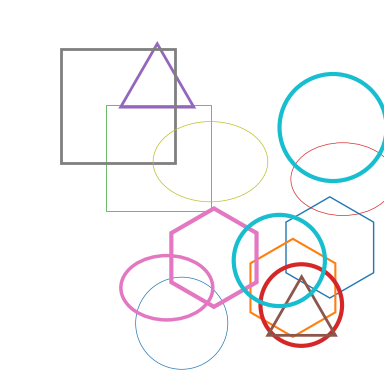[{"shape": "circle", "thickness": 0.5, "radius": 0.6, "center": [0.472, 0.16]}, {"shape": "hexagon", "thickness": 1, "radius": 0.66, "center": [0.857, 0.357]}, {"shape": "hexagon", "thickness": 1.5, "radius": 0.64, "center": [0.761, 0.252]}, {"shape": "square", "thickness": 0.5, "radius": 0.68, "center": [0.412, 0.59]}, {"shape": "oval", "thickness": 0.5, "radius": 0.67, "center": [0.89, 0.535]}, {"shape": "circle", "thickness": 3, "radius": 0.53, "center": [0.783, 0.208]}, {"shape": "triangle", "thickness": 2, "radius": 0.55, "center": [0.408, 0.777]}, {"shape": "triangle", "thickness": 2, "radius": 0.51, "center": [0.783, 0.18]}, {"shape": "hexagon", "thickness": 3, "radius": 0.64, "center": [0.556, 0.331]}, {"shape": "oval", "thickness": 2.5, "radius": 0.6, "center": [0.433, 0.253]}, {"shape": "square", "thickness": 2, "radius": 0.74, "center": [0.308, 0.724]}, {"shape": "oval", "thickness": 0.5, "radius": 0.74, "center": [0.547, 0.58]}, {"shape": "circle", "thickness": 3, "radius": 0.59, "center": [0.725, 0.323]}, {"shape": "circle", "thickness": 3, "radius": 0.7, "center": [0.865, 0.669]}]